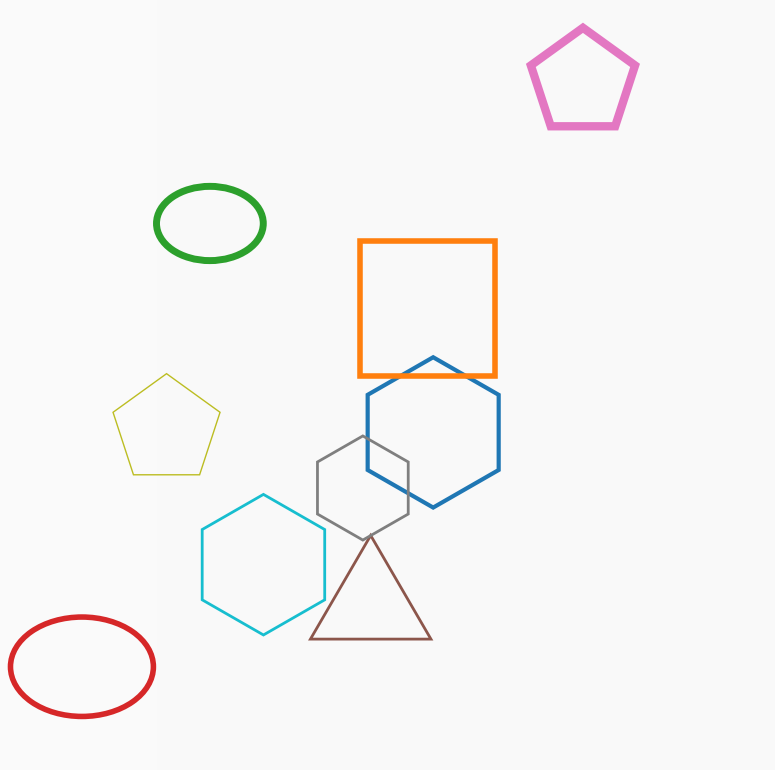[{"shape": "hexagon", "thickness": 1.5, "radius": 0.49, "center": [0.559, 0.438]}, {"shape": "square", "thickness": 2, "radius": 0.44, "center": [0.552, 0.599]}, {"shape": "oval", "thickness": 2.5, "radius": 0.34, "center": [0.271, 0.71]}, {"shape": "oval", "thickness": 2, "radius": 0.46, "center": [0.106, 0.134]}, {"shape": "triangle", "thickness": 1, "radius": 0.45, "center": [0.478, 0.215]}, {"shape": "pentagon", "thickness": 3, "radius": 0.35, "center": [0.752, 0.893]}, {"shape": "hexagon", "thickness": 1, "radius": 0.34, "center": [0.468, 0.366]}, {"shape": "pentagon", "thickness": 0.5, "radius": 0.36, "center": [0.215, 0.442]}, {"shape": "hexagon", "thickness": 1, "radius": 0.46, "center": [0.34, 0.267]}]